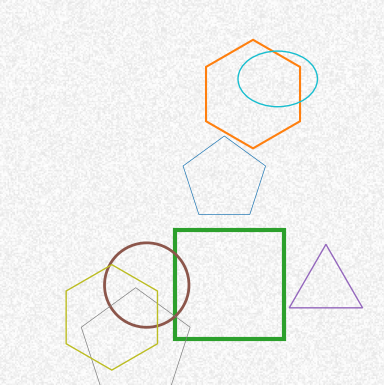[{"shape": "pentagon", "thickness": 0.5, "radius": 0.56, "center": [0.583, 0.534]}, {"shape": "hexagon", "thickness": 1.5, "radius": 0.7, "center": [0.657, 0.756]}, {"shape": "square", "thickness": 3, "radius": 0.71, "center": [0.597, 0.261]}, {"shape": "triangle", "thickness": 1, "radius": 0.55, "center": [0.847, 0.255]}, {"shape": "circle", "thickness": 2, "radius": 0.55, "center": [0.381, 0.26]}, {"shape": "pentagon", "thickness": 0.5, "radius": 0.74, "center": [0.352, 0.104]}, {"shape": "hexagon", "thickness": 1, "radius": 0.68, "center": [0.29, 0.176]}, {"shape": "oval", "thickness": 1, "radius": 0.52, "center": [0.721, 0.795]}]